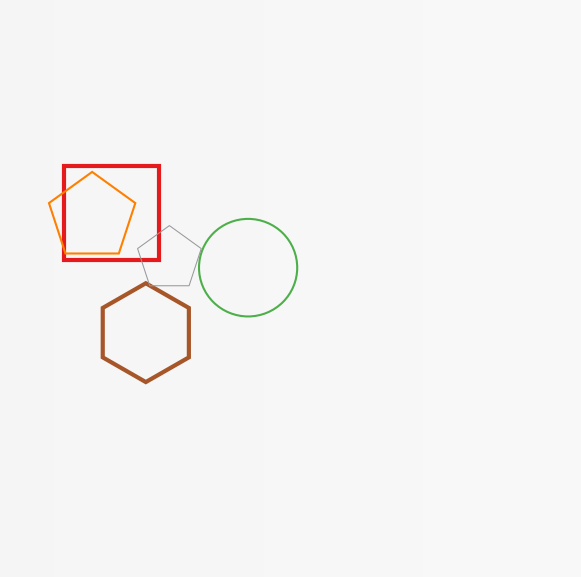[{"shape": "square", "thickness": 2, "radius": 0.41, "center": [0.192, 0.63]}, {"shape": "circle", "thickness": 1, "radius": 0.42, "center": [0.427, 0.536]}, {"shape": "pentagon", "thickness": 1, "radius": 0.39, "center": [0.159, 0.623]}, {"shape": "hexagon", "thickness": 2, "radius": 0.43, "center": [0.251, 0.423]}, {"shape": "pentagon", "thickness": 0.5, "radius": 0.29, "center": [0.291, 0.551]}]